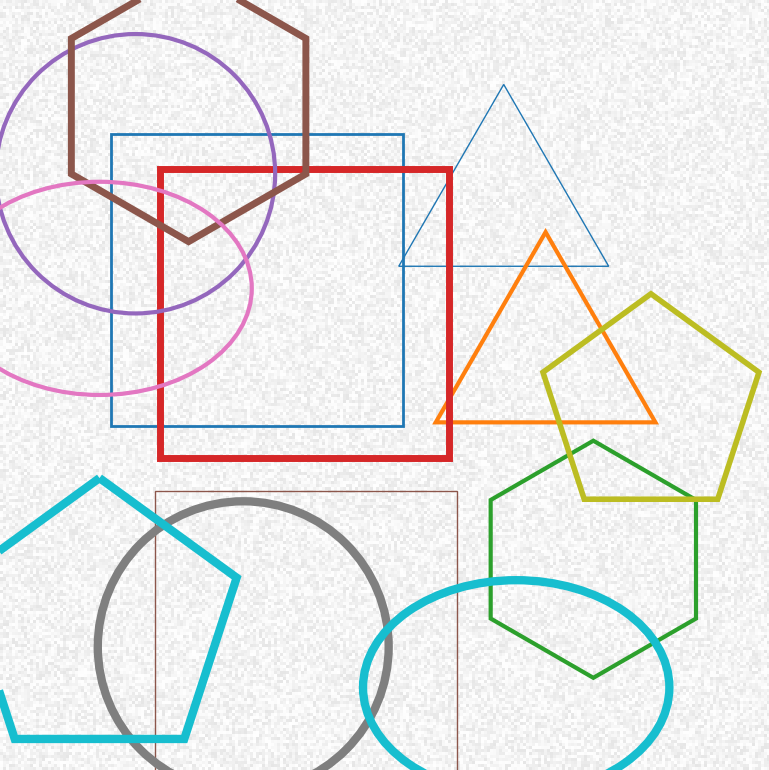[{"shape": "square", "thickness": 1, "radius": 0.95, "center": [0.334, 0.636]}, {"shape": "triangle", "thickness": 0.5, "radius": 0.79, "center": [0.654, 0.733]}, {"shape": "triangle", "thickness": 1.5, "radius": 0.82, "center": [0.709, 0.534]}, {"shape": "hexagon", "thickness": 1.5, "radius": 0.77, "center": [0.771, 0.274]}, {"shape": "square", "thickness": 2.5, "radius": 0.94, "center": [0.395, 0.593]}, {"shape": "circle", "thickness": 1.5, "radius": 0.91, "center": [0.176, 0.774]}, {"shape": "square", "thickness": 0.5, "radius": 0.98, "center": [0.398, 0.166]}, {"shape": "hexagon", "thickness": 2.5, "radius": 0.88, "center": [0.245, 0.862]}, {"shape": "oval", "thickness": 1.5, "radius": 0.99, "center": [0.129, 0.626]}, {"shape": "circle", "thickness": 3, "radius": 0.94, "center": [0.316, 0.16]}, {"shape": "pentagon", "thickness": 2, "radius": 0.74, "center": [0.845, 0.471]}, {"shape": "oval", "thickness": 3, "radius": 0.99, "center": [0.67, 0.107]}, {"shape": "pentagon", "thickness": 3, "radius": 0.94, "center": [0.129, 0.192]}]